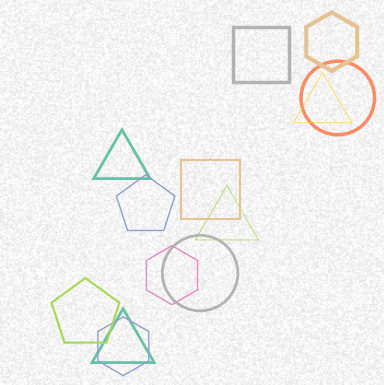[{"shape": "triangle", "thickness": 2, "radius": 0.47, "center": [0.32, 0.105]}, {"shape": "triangle", "thickness": 2, "radius": 0.42, "center": [0.317, 0.578]}, {"shape": "circle", "thickness": 2.5, "radius": 0.48, "center": [0.877, 0.746]}, {"shape": "hexagon", "thickness": 1, "radius": 0.38, "center": [0.32, 0.101]}, {"shape": "pentagon", "thickness": 1, "radius": 0.4, "center": [0.378, 0.466]}, {"shape": "hexagon", "thickness": 1, "radius": 0.38, "center": [0.447, 0.285]}, {"shape": "pentagon", "thickness": 1.5, "radius": 0.46, "center": [0.222, 0.185]}, {"shape": "triangle", "thickness": 0.5, "radius": 0.47, "center": [0.589, 0.424]}, {"shape": "triangle", "thickness": 0.5, "radius": 0.44, "center": [0.838, 0.725]}, {"shape": "hexagon", "thickness": 3, "radius": 0.38, "center": [0.862, 0.892]}, {"shape": "square", "thickness": 1.5, "radius": 0.38, "center": [0.547, 0.508]}, {"shape": "circle", "thickness": 2, "radius": 0.49, "center": [0.52, 0.291]}, {"shape": "square", "thickness": 2.5, "radius": 0.36, "center": [0.678, 0.859]}]